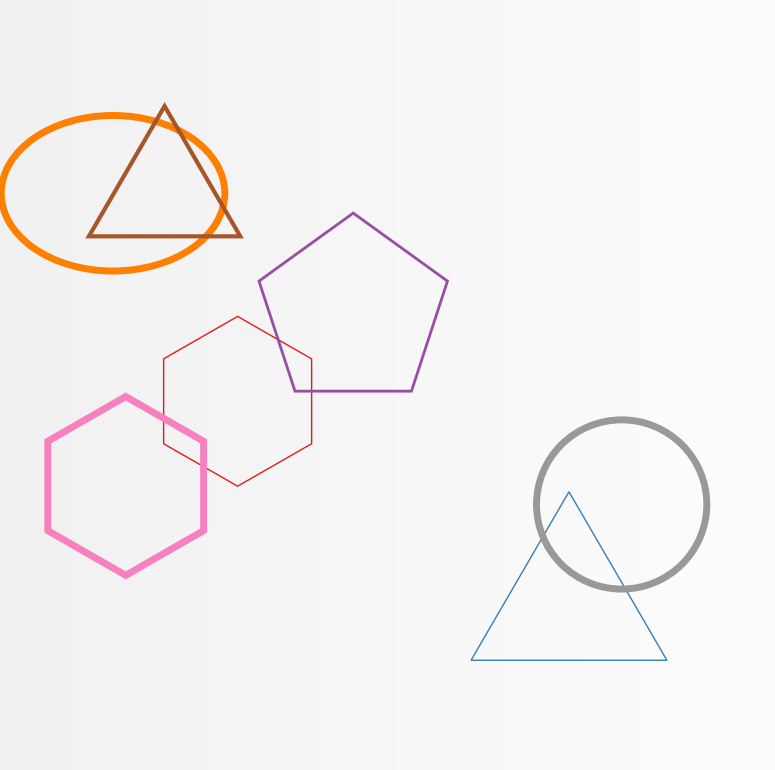[{"shape": "hexagon", "thickness": 0.5, "radius": 0.55, "center": [0.307, 0.479]}, {"shape": "triangle", "thickness": 0.5, "radius": 0.73, "center": [0.734, 0.215]}, {"shape": "pentagon", "thickness": 1, "radius": 0.64, "center": [0.456, 0.595]}, {"shape": "oval", "thickness": 2.5, "radius": 0.72, "center": [0.146, 0.749]}, {"shape": "triangle", "thickness": 1.5, "radius": 0.56, "center": [0.212, 0.749]}, {"shape": "hexagon", "thickness": 2.5, "radius": 0.58, "center": [0.162, 0.369]}, {"shape": "circle", "thickness": 2.5, "radius": 0.55, "center": [0.802, 0.345]}]